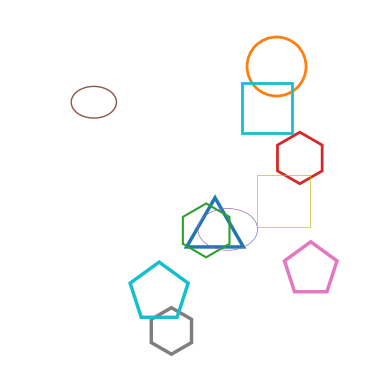[{"shape": "triangle", "thickness": 2.5, "radius": 0.43, "center": [0.558, 0.401]}, {"shape": "circle", "thickness": 2, "radius": 0.38, "center": [0.718, 0.827]}, {"shape": "hexagon", "thickness": 1.5, "radius": 0.35, "center": [0.535, 0.402]}, {"shape": "hexagon", "thickness": 2, "radius": 0.33, "center": [0.779, 0.59]}, {"shape": "oval", "thickness": 0.5, "radius": 0.39, "center": [0.592, 0.404]}, {"shape": "oval", "thickness": 1, "radius": 0.29, "center": [0.244, 0.734]}, {"shape": "pentagon", "thickness": 2.5, "radius": 0.36, "center": [0.807, 0.3]}, {"shape": "hexagon", "thickness": 2.5, "radius": 0.3, "center": [0.445, 0.14]}, {"shape": "square", "thickness": 0.5, "radius": 0.34, "center": [0.736, 0.477]}, {"shape": "pentagon", "thickness": 2.5, "radius": 0.4, "center": [0.413, 0.24]}, {"shape": "square", "thickness": 2, "radius": 0.33, "center": [0.694, 0.72]}]